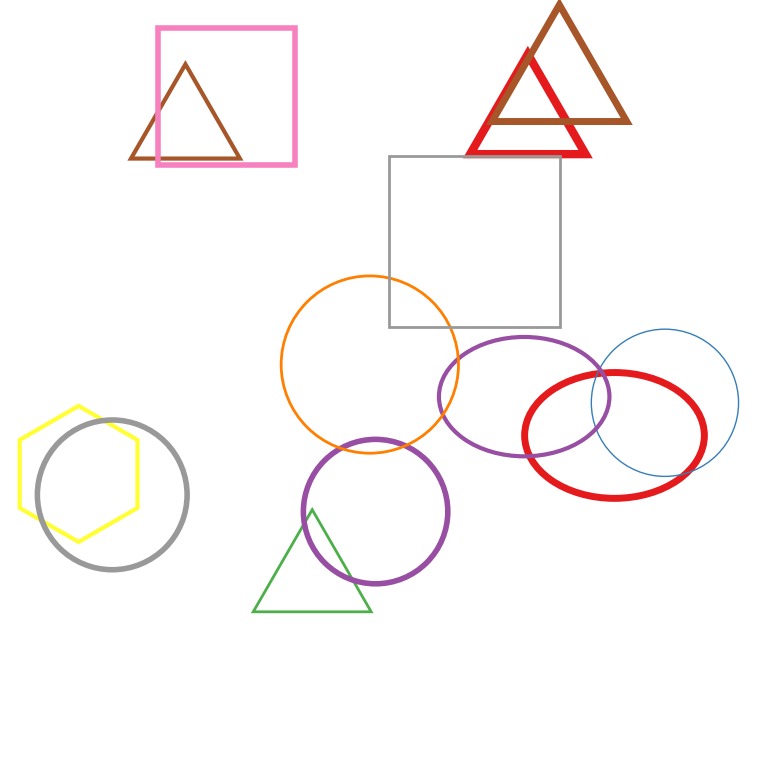[{"shape": "triangle", "thickness": 3, "radius": 0.43, "center": [0.686, 0.843]}, {"shape": "oval", "thickness": 2.5, "radius": 0.58, "center": [0.798, 0.434]}, {"shape": "circle", "thickness": 0.5, "radius": 0.48, "center": [0.864, 0.477]}, {"shape": "triangle", "thickness": 1, "radius": 0.44, "center": [0.405, 0.25]}, {"shape": "oval", "thickness": 1.5, "radius": 0.55, "center": [0.681, 0.485]}, {"shape": "circle", "thickness": 2, "radius": 0.47, "center": [0.488, 0.336]}, {"shape": "circle", "thickness": 1, "radius": 0.58, "center": [0.48, 0.527]}, {"shape": "hexagon", "thickness": 1.5, "radius": 0.44, "center": [0.102, 0.384]}, {"shape": "triangle", "thickness": 1.5, "radius": 0.41, "center": [0.241, 0.835]}, {"shape": "triangle", "thickness": 2.5, "radius": 0.51, "center": [0.726, 0.893]}, {"shape": "square", "thickness": 2, "radius": 0.45, "center": [0.294, 0.875]}, {"shape": "circle", "thickness": 2, "radius": 0.49, "center": [0.146, 0.357]}, {"shape": "square", "thickness": 1, "radius": 0.55, "center": [0.616, 0.686]}]